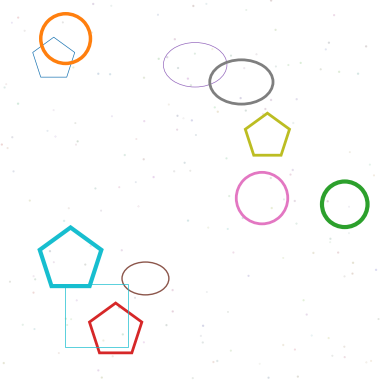[{"shape": "pentagon", "thickness": 0.5, "radius": 0.29, "center": [0.14, 0.846]}, {"shape": "circle", "thickness": 2.5, "radius": 0.32, "center": [0.17, 0.9]}, {"shape": "circle", "thickness": 3, "radius": 0.3, "center": [0.895, 0.469]}, {"shape": "pentagon", "thickness": 2, "radius": 0.36, "center": [0.3, 0.141]}, {"shape": "oval", "thickness": 0.5, "radius": 0.41, "center": [0.507, 0.832]}, {"shape": "oval", "thickness": 1, "radius": 0.3, "center": [0.378, 0.277]}, {"shape": "circle", "thickness": 2, "radius": 0.33, "center": [0.681, 0.485]}, {"shape": "oval", "thickness": 2, "radius": 0.41, "center": [0.627, 0.787]}, {"shape": "pentagon", "thickness": 2, "radius": 0.3, "center": [0.695, 0.646]}, {"shape": "square", "thickness": 0.5, "radius": 0.41, "center": [0.251, 0.181]}, {"shape": "pentagon", "thickness": 3, "radius": 0.42, "center": [0.183, 0.325]}]